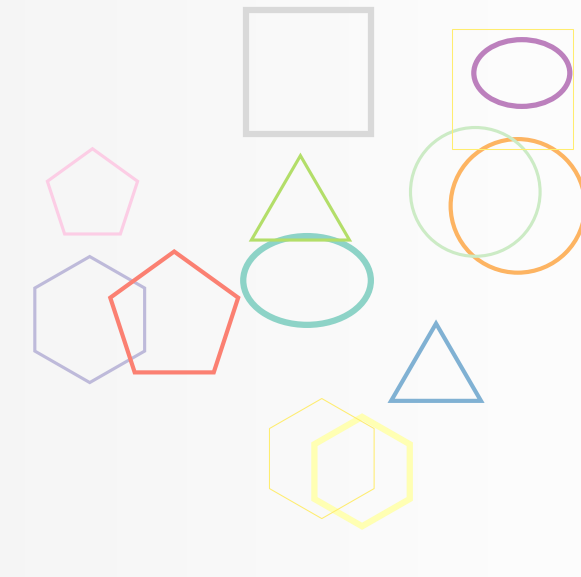[{"shape": "oval", "thickness": 3, "radius": 0.55, "center": [0.528, 0.513]}, {"shape": "hexagon", "thickness": 3, "radius": 0.47, "center": [0.623, 0.183]}, {"shape": "hexagon", "thickness": 1.5, "radius": 0.55, "center": [0.154, 0.446]}, {"shape": "pentagon", "thickness": 2, "radius": 0.58, "center": [0.3, 0.448]}, {"shape": "triangle", "thickness": 2, "radius": 0.45, "center": [0.75, 0.35]}, {"shape": "circle", "thickness": 2, "radius": 0.58, "center": [0.891, 0.643]}, {"shape": "triangle", "thickness": 1.5, "radius": 0.49, "center": [0.517, 0.632]}, {"shape": "pentagon", "thickness": 1.5, "radius": 0.41, "center": [0.159, 0.66]}, {"shape": "square", "thickness": 3, "radius": 0.54, "center": [0.531, 0.874]}, {"shape": "oval", "thickness": 2.5, "radius": 0.41, "center": [0.898, 0.873]}, {"shape": "circle", "thickness": 1.5, "radius": 0.56, "center": [0.818, 0.667]}, {"shape": "hexagon", "thickness": 0.5, "radius": 0.52, "center": [0.554, 0.205]}, {"shape": "square", "thickness": 0.5, "radius": 0.52, "center": [0.881, 0.845]}]